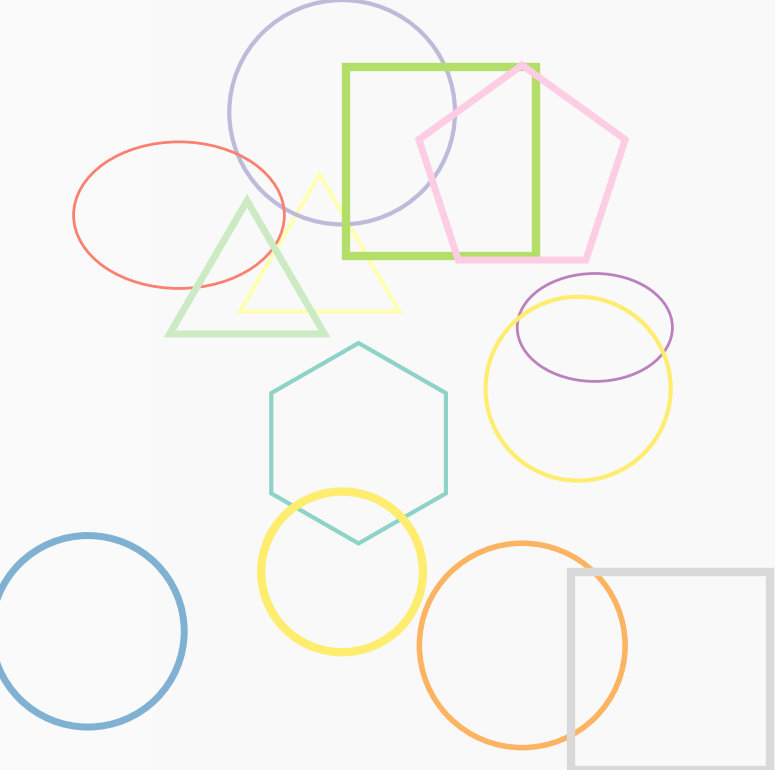[{"shape": "hexagon", "thickness": 1.5, "radius": 0.65, "center": [0.463, 0.424]}, {"shape": "triangle", "thickness": 1.5, "radius": 0.59, "center": [0.412, 0.655]}, {"shape": "circle", "thickness": 1.5, "radius": 0.73, "center": [0.441, 0.854]}, {"shape": "oval", "thickness": 1, "radius": 0.68, "center": [0.231, 0.721]}, {"shape": "circle", "thickness": 2.5, "radius": 0.62, "center": [0.113, 0.18]}, {"shape": "circle", "thickness": 2, "radius": 0.66, "center": [0.674, 0.162]}, {"shape": "square", "thickness": 3, "radius": 0.61, "center": [0.569, 0.791]}, {"shape": "pentagon", "thickness": 2.5, "radius": 0.7, "center": [0.674, 0.775]}, {"shape": "square", "thickness": 3, "radius": 0.64, "center": [0.865, 0.129]}, {"shape": "oval", "thickness": 1, "radius": 0.5, "center": [0.768, 0.575]}, {"shape": "triangle", "thickness": 2.5, "radius": 0.58, "center": [0.319, 0.624]}, {"shape": "circle", "thickness": 1.5, "radius": 0.6, "center": [0.746, 0.495]}, {"shape": "circle", "thickness": 3, "radius": 0.52, "center": [0.441, 0.257]}]